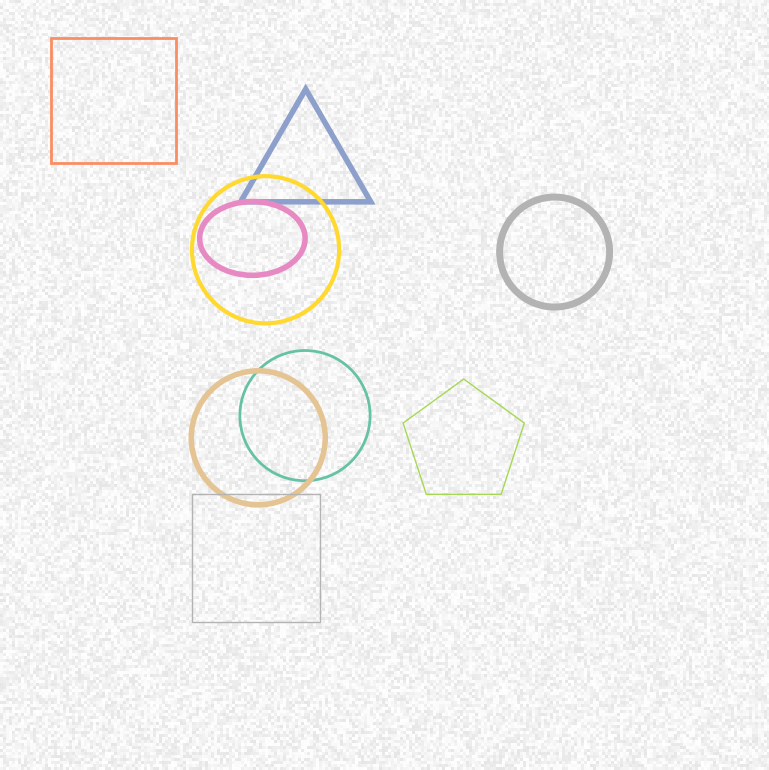[{"shape": "circle", "thickness": 1, "radius": 0.42, "center": [0.396, 0.46]}, {"shape": "square", "thickness": 1, "radius": 0.41, "center": [0.147, 0.869]}, {"shape": "triangle", "thickness": 2, "radius": 0.49, "center": [0.397, 0.787]}, {"shape": "oval", "thickness": 2, "radius": 0.34, "center": [0.328, 0.69]}, {"shape": "pentagon", "thickness": 0.5, "radius": 0.41, "center": [0.602, 0.425]}, {"shape": "circle", "thickness": 1.5, "radius": 0.48, "center": [0.345, 0.676]}, {"shape": "circle", "thickness": 2, "radius": 0.43, "center": [0.335, 0.431]}, {"shape": "square", "thickness": 0.5, "radius": 0.42, "center": [0.333, 0.275]}, {"shape": "circle", "thickness": 2.5, "radius": 0.36, "center": [0.72, 0.673]}]